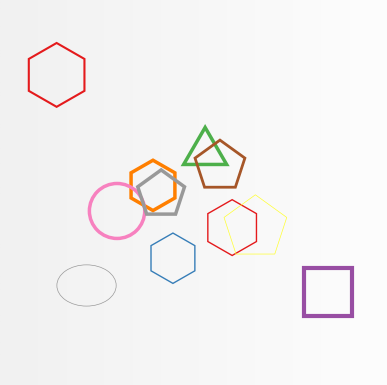[{"shape": "hexagon", "thickness": 1.5, "radius": 0.41, "center": [0.146, 0.805]}, {"shape": "hexagon", "thickness": 1, "radius": 0.36, "center": [0.599, 0.409]}, {"shape": "hexagon", "thickness": 1, "radius": 0.33, "center": [0.446, 0.329]}, {"shape": "triangle", "thickness": 2.5, "radius": 0.32, "center": [0.529, 0.605]}, {"shape": "square", "thickness": 3, "radius": 0.31, "center": [0.847, 0.242]}, {"shape": "hexagon", "thickness": 2.5, "radius": 0.33, "center": [0.395, 0.518]}, {"shape": "pentagon", "thickness": 0.5, "radius": 0.43, "center": [0.659, 0.409]}, {"shape": "pentagon", "thickness": 2, "radius": 0.34, "center": [0.568, 0.568]}, {"shape": "circle", "thickness": 2.5, "radius": 0.36, "center": [0.302, 0.452]}, {"shape": "oval", "thickness": 0.5, "radius": 0.38, "center": [0.223, 0.259]}, {"shape": "pentagon", "thickness": 2.5, "radius": 0.32, "center": [0.416, 0.495]}]